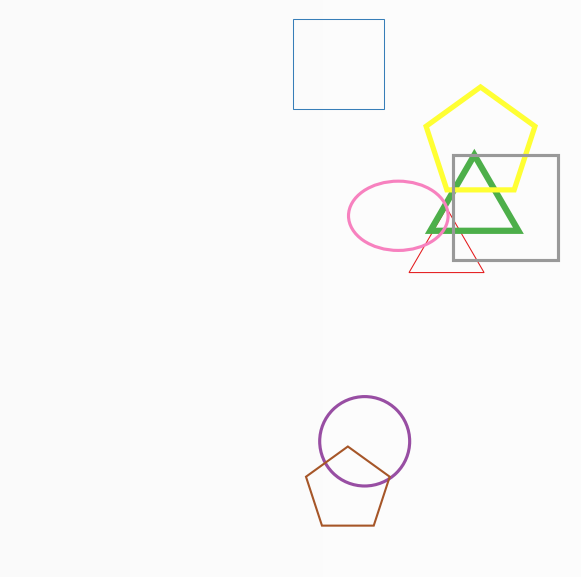[{"shape": "triangle", "thickness": 0.5, "radius": 0.37, "center": [0.768, 0.564]}, {"shape": "square", "thickness": 0.5, "radius": 0.39, "center": [0.583, 0.888]}, {"shape": "triangle", "thickness": 3, "radius": 0.44, "center": [0.816, 0.643]}, {"shape": "circle", "thickness": 1.5, "radius": 0.39, "center": [0.627, 0.235]}, {"shape": "pentagon", "thickness": 2.5, "radius": 0.49, "center": [0.827, 0.75]}, {"shape": "pentagon", "thickness": 1, "radius": 0.38, "center": [0.598, 0.15]}, {"shape": "oval", "thickness": 1.5, "radius": 0.43, "center": [0.685, 0.625]}, {"shape": "square", "thickness": 1.5, "radius": 0.45, "center": [0.87, 0.64]}]